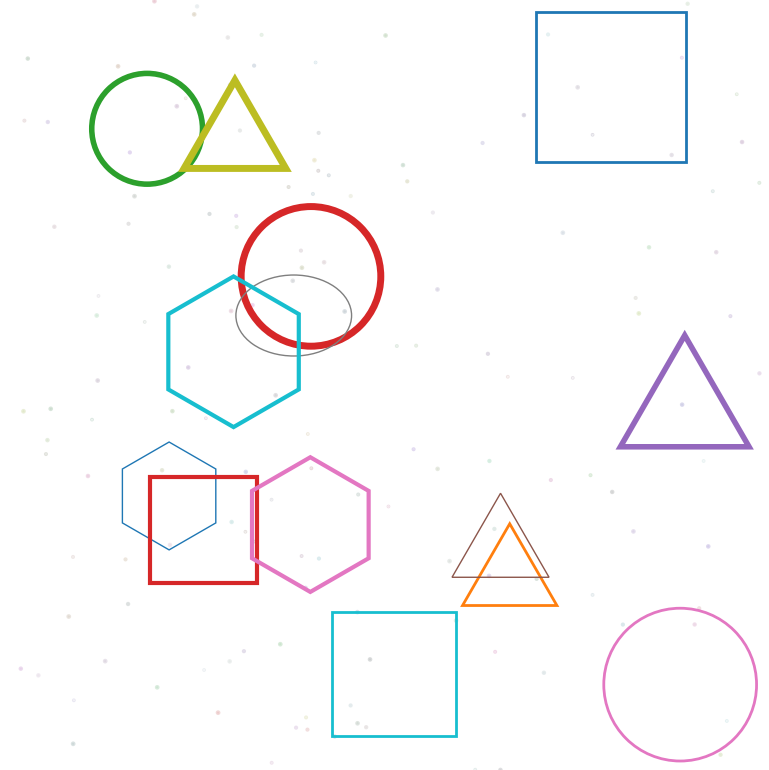[{"shape": "square", "thickness": 1, "radius": 0.49, "center": [0.793, 0.887]}, {"shape": "hexagon", "thickness": 0.5, "radius": 0.35, "center": [0.22, 0.356]}, {"shape": "triangle", "thickness": 1, "radius": 0.35, "center": [0.662, 0.249]}, {"shape": "circle", "thickness": 2, "radius": 0.36, "center": [0.191, 0.833]}, {"shape": "square", "thickness": 1.5, "radius": 0.35, "center": [0.265, 0.312]}, {"shape": "circle", "thickness": 2.5, "radius": 0.45, "center": [0.404, 0.641]}, {"shape": "triangle", "thickness": 2, "radius": 0.48, "center": [0.889, 0.468]}, {"shape": "triangle", "thickness": 0.5, "radius": 0.36, "center": [0.65, 0.287]}, {"shape": "hexagon", "thickness": 1.5, "radius": 0.44, "center": [0.403, 0.319]}, {"shape": "circle", "thickness": 1, "radius": 0.5, "center": [0.883, 0.111]}, {"shape": "oval", "thickness": 0.5, "radius": 0.38, "center": [0.381, 0.59]}, {"shape": "triangle", "thickness": 2.5, "radius": 0.38, "center": [0.305, 0.819]}, {"shape": "square", "thickness": 1, "radius": 0.4, "center": [0.512, 0.125]}, {"shape": "hexagon", "thickness": 1.5, "radius": 0.49, "center": [0.303, 0.543]}]